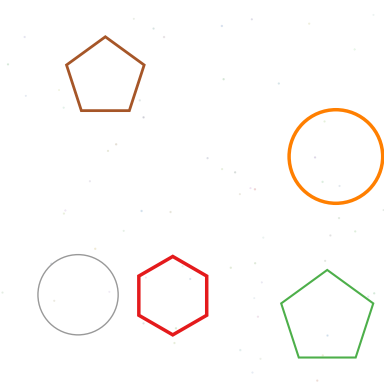[{"shape": "hexagon", "thickness": 2.5, "radius": 0.51, "center": [0.449, 0.232]}, {"shape": "pentagon", "thickness": 1.5, "radius": 0.63, "center": [0.85, 0.173]}, {"shape": "circle", "thickness": 2.5, "radius": 0.61, "center": [0.872, 0.593]}, {"shape": "pentagon", "thickness": 2, "radius": 0.53, "center": [0.274, 0.798]}, {"shape": "circle", "thickness": 1, "radius": 0.52, "center": [0.203, 0.234]}]